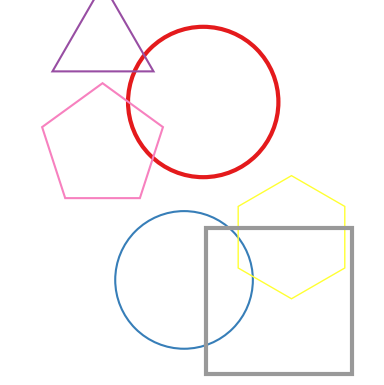[{"shape": "circle", "thickness": 3, "radius": 0.98, "center": [0.528, 0.735]}, {"shape": "circle", "thickness": 1.5, "radius": 0.89, "center": [0.478, 0.273]}, {"shape": "triangle", "thickness": 1.5, "radius": 0.76, "center": [0.267, 0.89]}, {"shape": "hexagon", "thickness": 1, "radius": 0.8, "center": [0.757, 0.384]}, {"shape": "pentagon", "thickness": 1.5, "radius": 0.83, "center": [0.266, 0.619]}, {"shape": "square", "thickness": 3, "radius": 0.95, "center": [0.724, 0.219]}]